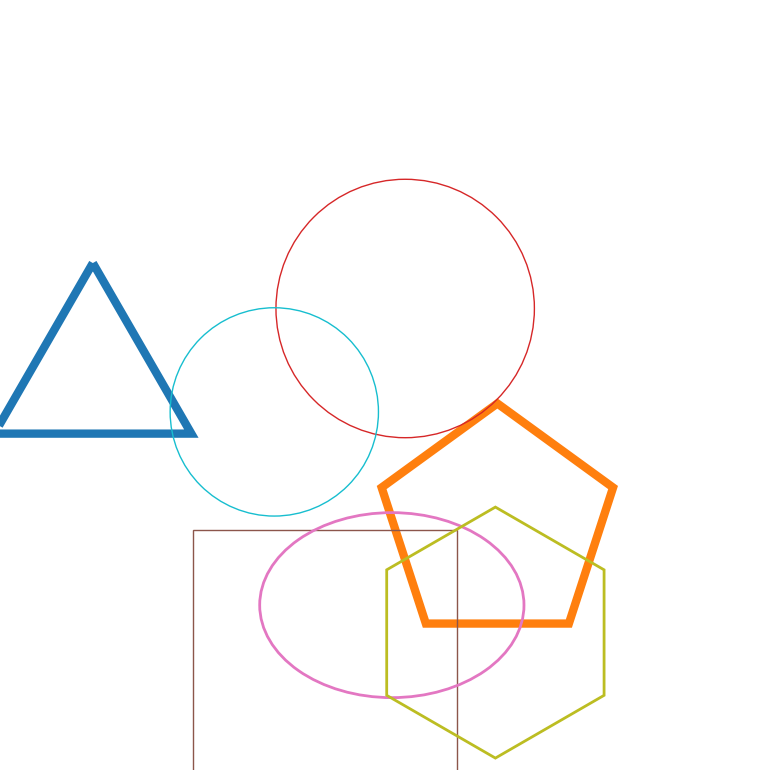[{"shape": "triangle", "thickness": 3, "radius": 0.74, "center": [0.121, 0.511]}, {"shape": "pentagon", "thickness": 3, "radius": 0.79, "center": [0.646, 0.318]}, {"shape": "circle", "thickness": 0.5, "radius": 0.84, "center": [0.526, 0.599]}, {"shape": "square", "thickness": 0.5, "radius": 0.86, "center": [0.422, 0.141]}, {"shape": "oval", "thickness": 1, "radius": 0.86, "center": [0.509, 0.214]}, {"shape": "hexagon", "thickness": 1, "radius": 0.81, "center": [0.643, 0.178]}, {"shape": "circle", "thickness": 0.5, "radius": 0.68, "center": [0.356, 0.465]}]